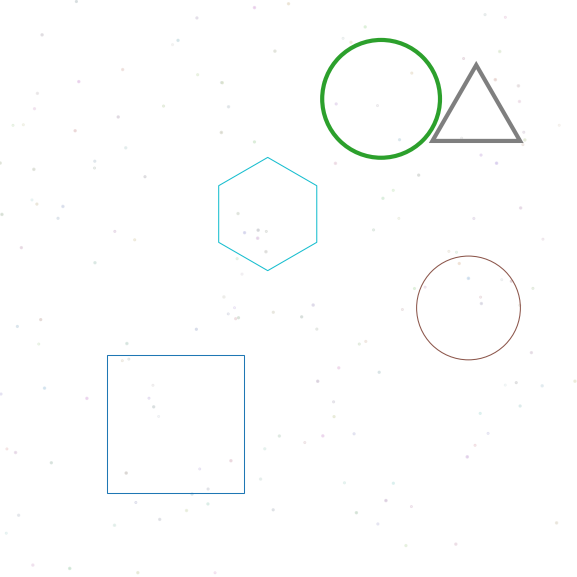[{"shape": "square", "thickness": 0.5, "radius": 0.59, "center": [0.304, 0.265]}, {"shape": "circle", "thickness": 2, "radius": 0.51, "center": [0.66, 0.828]}, {"shape": "circle", "thickness": 0.5, "radius": 0.45, "center": [0.811, 0.466]}, {"shape": "triangle", "thickness": 2, "radius": 0.44, "center": [0.825, 0.799]}, {"shape": "hexagon", "thickness": 0.5, "radius": 0.49, "center": [0.464, 0.629]}]